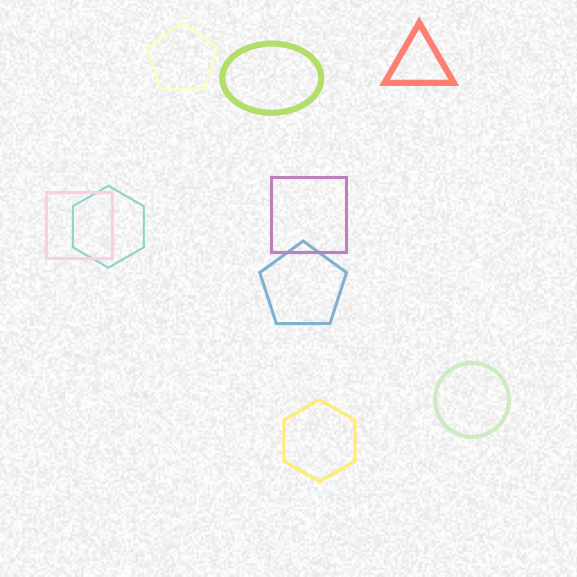[{"shape": "hexagon", "thickness": 1, "radius": 0.35, "center": [0.188, 0.606]}, {"shape": "pentagon", "thickness": 1, "radius": 0.32, "center": [0.316, 0.897]}, {"shape": "triangle", "thickness": 3, "radius": 0.35, "center": [0.726, 0.89]}, {"shape": "pentagon", "thickness": 1.5, "radius": 0.39, "center": [0.525, 0.503]}, {"shape": "oval", "thickness": 3, "radius": 0.43, "center": [0.471, 0.864]}, {"shape": "square", "thickness": 1.5, "radius": 0.29, "center": [0.137, 0.609]}, {"shape": "square", "thickness": 1.5, "radius": 0.33, "center": [0.535, 0.627]}, {"shape": "circle", "thickness": 2, "radius": 0.32, "center": [0.817, 0.307]}, {"shape": "hexagon", "thickness": 1.5, "radius": 0.36, "center": [0.553, 0.236]}]